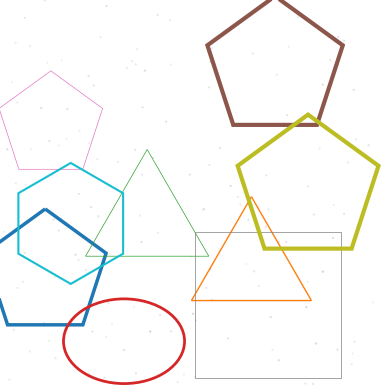[{"shape": "pentagon", "thickness": 2.5, "radius": 0.83, "center": [0.117, 0.291]}, {"shape": "triangle", "thickness": 1, "radius": 0.9, "center": [0.653, 0.309]}, {"shape": "triangle", "thickness": 0.5, "radius": 0.92, "center": [0.382, 0.427]}, {"shape": "oval", "thickness": 2, "radius": 0.79, "center": [0.322, 0.114]}, {"shape": "pentagon", "thickness": 3, "radius": 0.92, "center": [0.715, 0.825]}, {"shape": "pentagon", "thickness": 0.5, "radius": 0.71, "center": [0.132, 0.675]}, {"shape": "square", "thickness": 0.5, "radius": 0.95, "center": [0.696, 0.208]}, {"shape": "pentagon", "thickness": 3, "radius": 0.96, "center": [0.8, 0.51]}, {"shape": "hexagon", "thickness": 1.5, "radius": 0.79, "center": [0.184, 0.42]}]